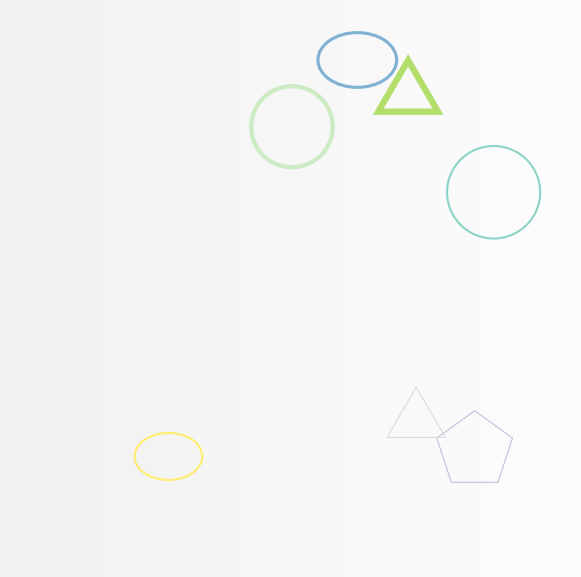[{"shape": "circle", "thickness": 1, "radius": 0.4, "center": [0.849, 0.666]}, {"shape": "pentagon", "thickness": 0.5, "radius": 0.34, "center": [0.817, 0.219]}, {"shape": "oval", "thickness": 1.5, "radius": 0.34, "center": [0.615, 0.895]}, {"shape": "triangle", "thickness": 3, "radius": 0.3, "center": [0.702, 0.835]}, {"shape": "triangle", "thickness": 0.5, "radius": 0.29, "center": [0.716, 0.271]}, {"shape": "circle", "thickness": 2, "radius": 0.35, "center": [0.502, 0.78]}, {"shape": "oval", "thickness": 1, "radius": 0.29, "center": [0.29, 0.209]}]